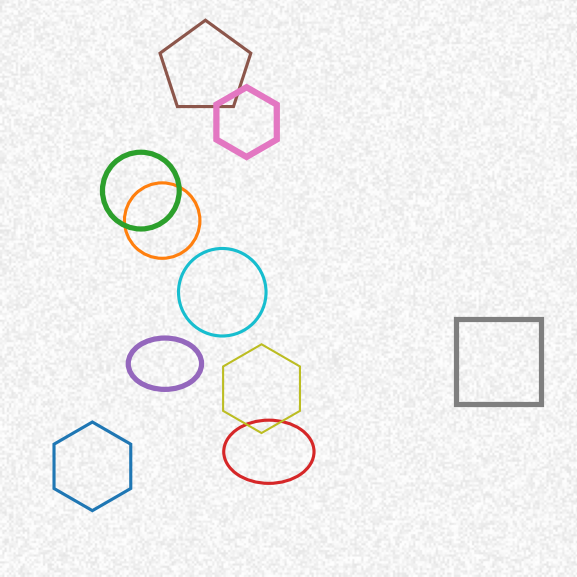[{"shape": "hexagon", "thickness": 1.5, "radius": 0.38, "center": [0.16, 0.192]}, {"shape": "circle", "thickness": 1.5, "radius": 0.33, "center": [0.281, 0.617]}, {"shape": "circle", "thickness": 2.5, "radius": 0.33, "center": [0.244, 0.669]}, {"shape": "oval", "thickness": 1.5, "radius": 0.39, "center": [0.466, 0.217]}, {"shape": "oval", "thickness": 2.5, "radius": 0.32, "center": [0.286, 0.369]}, {"shape": "pentagon", "thickness": 1.5, "radius": 0.41, "center": [0.356, 0.881]}, {"shape": "hexagon", "thickness": 3, "radius": 0.3, "center": [0.427, 0.788]}, {"shape": "square", "thickness": 2.5, "radius": 0.37, "center": [0.863, 0.373]}, {"shape": "hexagon", "thickness": 1, "radius": 0.38, "center": [0.453, 0.326]}, {"shape": "circle", "thickness": 1.5, "radius": 0.38, "center": [0.385, 0.493]}]